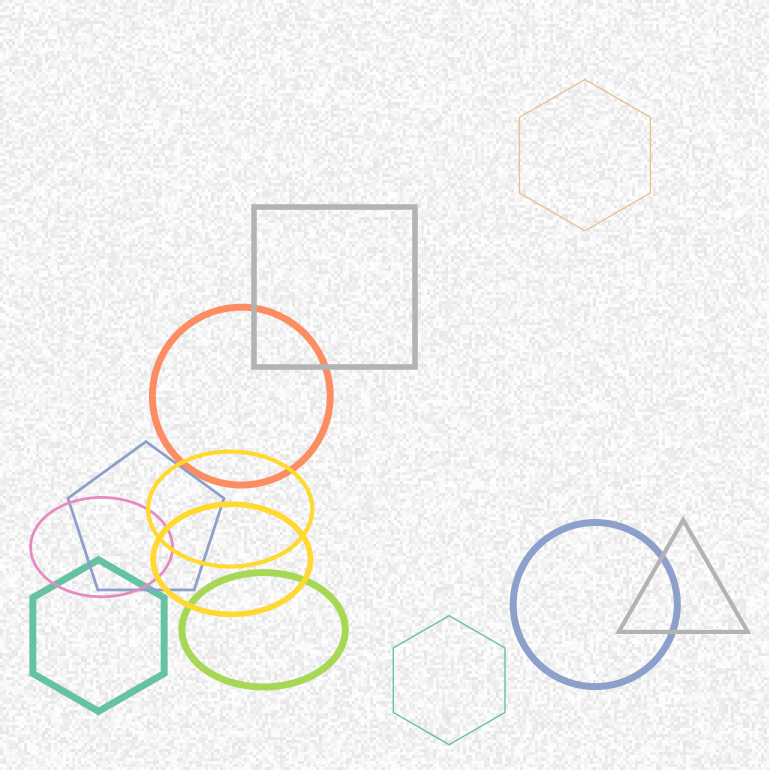[{"shape": "hexagon", "thickness": 2.5, "radius": 0.49, "center": [0.128, 0.175]}, {"shape": "hexagon", "thickness": 0.5, "radius": 0.42, "center": [0.583, 0.117]}, {"shape": "circle", "thickness": 2.5, "radius": 0.58, "center": [0.313, 0.486]}, {"shape": "pentagon", "thickness": 1, "radius": 0.53, "center": [0.19, 0.32]}, {"shape": "circle", "thickness": 2.5, "radius": 0.53, "center": [0.773, 0.215]}, {"shape": "oval", "thickness": 1, "radius": 0.46, "center": [0.132, 0.289]}, {"shape": "oval", "thickness": 2.5, "radius": 0.53, "center": [0.342, 0.182]}, {"shape": "oval", "thickness": 2, "radius": 0.51, "center": [0.301, 0.274]}, {"shape": "oval", "thickness": 1.5, "radius": 0.53, "center": [0.299, 0.339]}, {"shape": "hexagon", "thickness": 0.5, "radius": 0.49, "center": [0.76, 0.798]}, {"shape": "square", "thickness": 2, "radius": 0.52, "center": [0.434, 0.627]}, {"shape": "triangle", "thickness": 1.5, "radius": 0.48, "center": [0.887, 0.228]}]